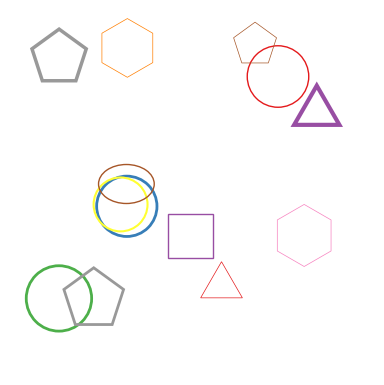[{"shape": "circle", "thickness": 1, "radius": 0.4, "center": [0.722, 0.801]}, {"shape": "triangle", "thickness": 0.5, "radius": 0.31, "center": [0.575, 0.258]}, {"shape": "circle", "thickness": 2, "radius": 0.39, "center": [0.329, 0.464]}, {"shape": "circle", "thickness": 2, "radius": 0.42, "center": [0.153, 0.225]}, {"shape": "square", "thickness": 1, "radius": 0.29, "center": [0.494, 0.387]}, {"shape": "triangle", "thickness": 3, "radius": 0.34, "center": [0.823, 0.71]}, {"shape": "hexagon", "thickness": 0.5, "radius": 0.38, "center": [0.331, 0.876]}, {"shape": "circle", "thickness": 1.5, "radius": 0.35, "center": [0.313, 0.469]}, {"shape": "pentagon", "thickness": 0.5, "radius": 0.29, "center": [0.662, 0.884]}, {"shape": "oval", "thickness": 1, "radius": 0.36, "center": [0.328, 0.522]}, {"shape": "hexagon", "thickness": 0.5, "radius": 0.4, "center": [0.79, 0.388]}, {"shape": "pentagon", "thickness": 2, "radius": 0.41, "center": [0.243, 0.223]}, {"shape": "pentagon", "thickness": 2.5, "radius": 0.37, "center": [0.154, 0.85]}]